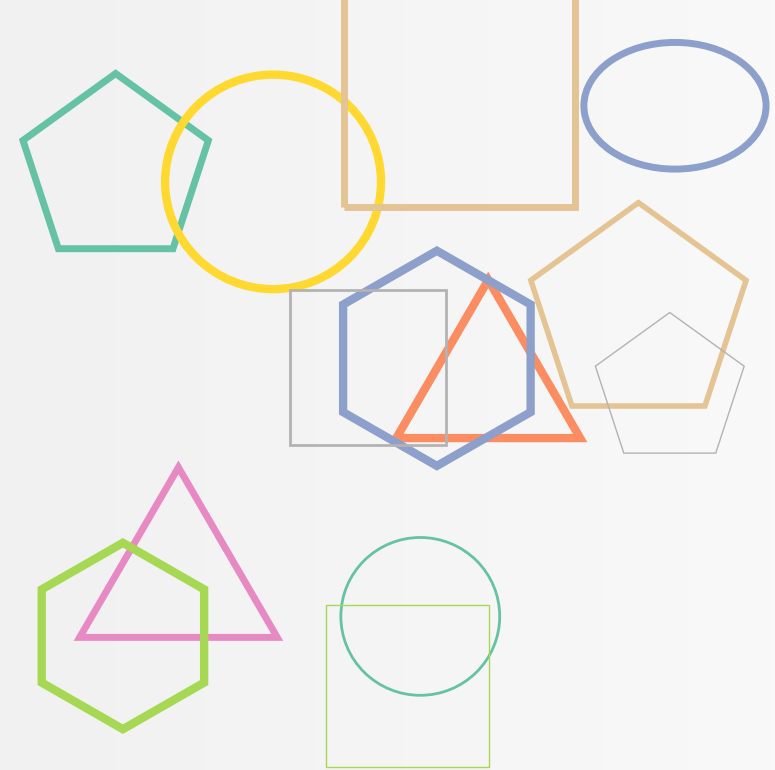[{"shape": "pentagon", "thickness": 2.5, "radius": 0.63, "center": [0.149, 0.779]}, {"shape": "circle", "thickness": 1, "radius": 0.51, "center": [0.542, 0.199]}, {"shape": "triangle", "thickness": 3, "radius": 0.68, "center": [0.63, 0.5]}, {"shape": "hexagon", "thickness": 3, "radius": 0.7, "center": [0.564, 0.535]}, {"shape": "oval", "thickness": 2.5, "radius": 0.59, "center": [0.871, 0.863]}, {"shape": "triangle", "thickness": 2.5, "radius": 0.74, "center": [0.23, 0.246]}, {"shape": "square", "thickness": 0.5, "radius": 0.53, "center": [0.526, 0.109]}, {"shape": "hexagon", "thickness": 3, "radius": 0.61, "center": [0.159, 0.174]}, {"shape": "circle", "thickness": 3, "radius": 0.7, "center": [0.352, 0.764]}, {"shape": "square", "thickness": 2.5, "radius": 0.75, "center": [0.592, 0.88]}, {"shape": "pentagon", "thickness": 2, "radius": 0.73, "center": [0.824, 0.591]}, {"shape": "square", "thickness": 1, "radius": 0.5, "center": [0.475, 0.522]}, {"shape": "pentagon", "thickness": 0.5, "radius": 0.5, "center": [0.864, 0.493]}]